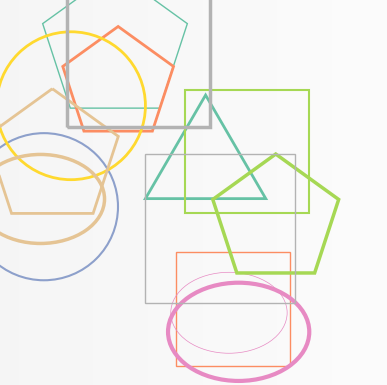[{"shape": "pentagon", "thickness": 1, "radius": 0.98, "center": [0.297, 0.878]}, {"shape": "triangle", "thickness": 2, "radius": 0.9, "center": [0.531, 0.574]}, {"shape": "pentagon", "thickness": 2, "radius": 0.75, "center": [0.305, 0.781]}, {"shape": "square", "thickness": 1, "radius": 0.74, "center": [0.602, 0.197]}, {"shape": "circle", "thickness": 1.5, "radius": 0.96, "center": [0.113, 0.463]}, {"shape": "oval", "thickness": 0.5, "radius": 0.75, "center": [0.591, 0.188]}, {"shape": "oval", "thickness": 3, "radius": 0.91, "center": [0.616, 0.138]}, {"shape": "pentagon", "thickness": 2.5, "radius": 0.85, "center": [0.712, 0.429]}, {"shape": "square", "thickness": 1.5, "radius": 0.8, "center": [0.637, 0.606]}, {"shape": "circle", "thickness": 2, "radius": 0.96, "center": [0.183, 0.725]}, {"shape": "pentagon", "thickness": 2, "radius": 0.9, "center": [0.135, 0.591]}, {"shape": "oval", "thickness": 2.5, "radius": 0.83, "center": [0.105, 0.483]}, {"shape": "square", "thickness": 1, "radius": 0.96, "center": [0.568, 0.406]}, {"shape": "square", "thickness": 2.5, "radius": 0.92, "center": [0.358, 0.854]}]